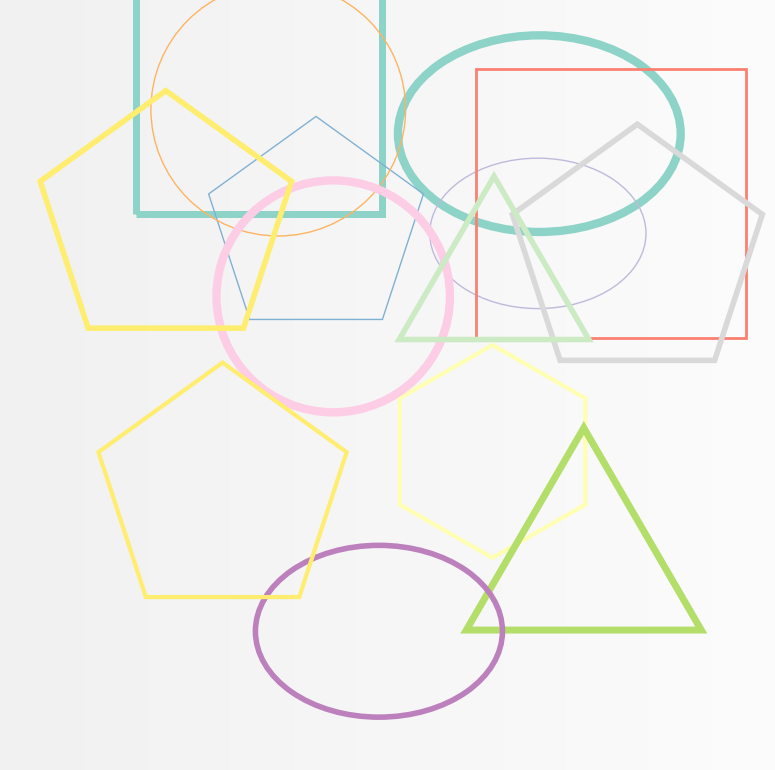[{"shape": "oval", "thickness": 3, "radius": 0.91, "center": [0.696, 0.826]}, {"shape": "square", "thickness": 2.5, "radius": 0.79, "center": [0.334, 0.88]}, {"shape": "hexagon", "thickness": 1.5, "radius": 0.69, "center": [0.635, 0.414]}, {"shape": "oval", "thickness": 0.5, "radius": 0.7, "center": [0.694, 0.697]}, {"shape": "square", "thickness": 1, "radius": 0.87, "center": [0.788, 0.735]}, {"shape": "pentagon", "thickness": 0.5, "radius": 0.73, "center": [0.408, 0.703]}, {"shape": "circle", "thickness": 0.5, "radius": 0.82, "center": [0.359, 0.858]}, {"shape": "triangle", "thickness": 2.5, "radius": 0.88, "center": [0.753, 0.269]}, {"shape": "circle", "thickness": 3, "radius": 0.75, "center": [0.43, 0.615]}, {"shape": "pentagon", "thickness": 2, "radius": 0.85, "center": [0.822, 0.669]}, {"shape": "oval", "thickness": 2, "radius": 0.8, "center": [0.489, 0.18]}, {"shape": "triangle", "thickness": 2, "radius": 0.71, "center": [0.637, 0.63]}, {"shape": "pentagon", "thickness": 1.5, "radius": 0.84, "center": [0.287, 0.361]}, {"shape": "pentagon", "thickness": 2, "radius": 0.85, "center": [0.214, 0.712]}]